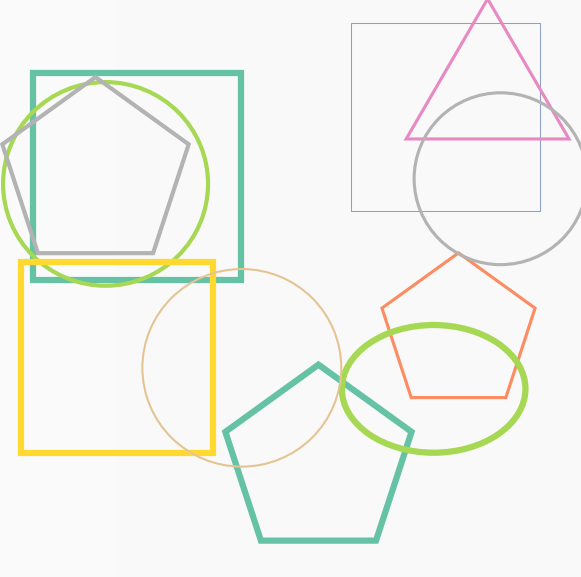[{"shape": "pentagon", "thickness": 3, "radius": 0.84, "center": [0.548, 0.199]}, {"shape": "square", "thickness": 3, "radius": 0.9, "center": [0.236, 0.694]}, {"shape": "pentagon", "thickness": 1.5, "radius": 0.69, "center": [0.789, 0.423]}, {"shape": "square", "thickness": 0.5, "radius": 0.81, "center": [0.766, 0.796]}, {"shape": "triangle", "thickness": 1.5, "radius": 0.81, "center": [0.839, 0.839]}, {"shape": "oval", "thickness": 3, "radius": 0.79, "center": [0.746, 0.326]}, {"shape": "circle", "thickness": 2, "radius": 0.88, "center": [0.182, 0.681]}, {"shape": "square", "thickness": 3, "radius": 0.83, "center": [0.201, 0.381]}, {"shape": "circle", "thickness": 1, "radius": 0.86, "center": [0.416, 0.362]}, {"shape": "pentagon", "thickness": 2, "radius": 0.84, "center": [0.164, 0.697]}, {"shape": "circle", "thickness": 1.5, "radius": 0.74, "center": [0.861, 0.69]}]